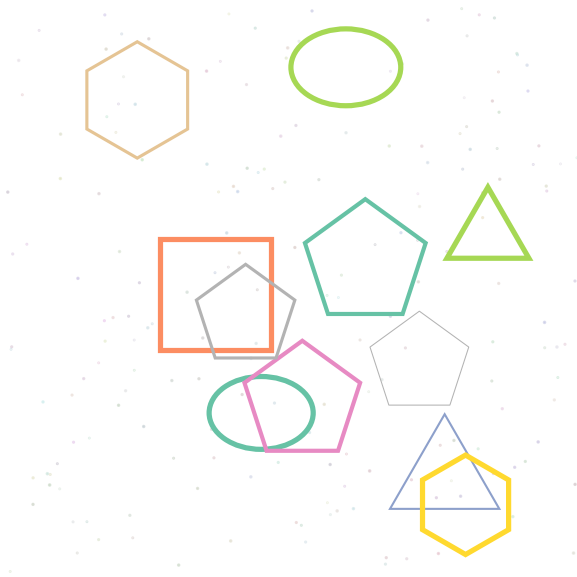[{"shape": "oval", "thickness": 2.5, "radius": 0.45, "center": [0.452, 0.284]}, {"shape": "pentagon", "thickness": 2, "radius": 0.55, "center": [0.633, 0.544]}, {"shape": "square", "thickness": 2.5, "radius": 0.48, "center": [0.374, 0.489]}, {"shape": "triangle", "thickness": 1, "radius": 0.55, "center": [0.77, 0.173]}, {"shape": "pentagon", "thickness": 2, "radius": 0.53, "center": [0.523, 0.304]}, {"shape": "oval", "thickness": 2.5, "radius": 0.48, "center": [0.599, 0.883]}, {"shape": "triangle", "thickness": 2.5, "radius": 0.41, "center": [0.845, 0.593]}, {"shape": "hexagon", "thickness": 2.5, "radius": 0.43, "center": [0.806, 0.125]}, {"shape": "hexagon", "thickness": 1.5, "radius": 0.5, "center": [0.238, 0.826]}, {"shape": "pentagon", "thickness": 1.5, "radius": 0.45, "center": [0.425, 0.452]}, {"shape": "pentagon", "thickness": 0.5, "radius": 0.45, "center": [0.726, 0.37]}]